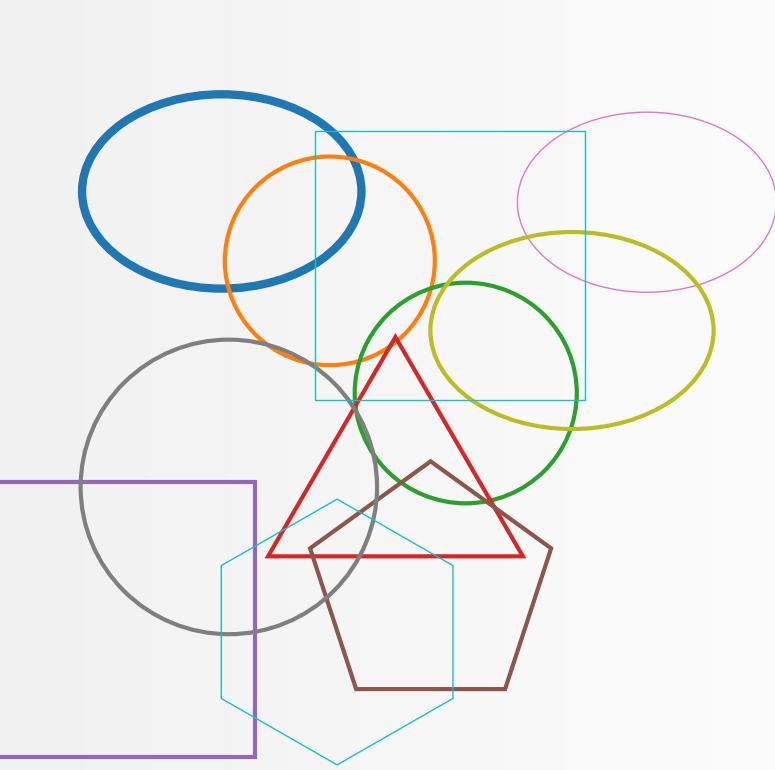[{"shape": "oval", "thickness": 3, "radius": 0.9, "center": [0.286, 0.751]}, {"shape": "circle", "thickness": 1.5, "radius": 0.68, "center": [0.426, 0.661]}, {"shape": "circle", "thickness": 1.5, "radius": 0.72, "center": [0.601, 0.49]}, {"shape": "triangle", "thickness": 1.5, "radius": 0.95, "center": [0.51, 0.372]}, {"shape": "square", "thickness": 1.5, "radius": 0.89, "center": [0.151, 0.196]}, {"shape": "pentagon", "thickness": 1.5, "radius": 0.82, "center": [0.556, 0.237]}, {"shape": "oval", "thickness": 0.5, "radius": 0.84, "center": [0.835, 0.737]}, {"shape": "circle", "thickness": 1.5, "radius": 0.96, "center": [0.295, 0.368]}, {"shape": "oval", "thickness": 1.5, "radius": 0.91, "center": [0.738, 0.571]}, {"shape": "square", "thickness": 0.5, "radius": 0.87, "center": [0.58, 0.655]}, {"shape": "hexagon", "thickness": 0.5, "radius": 0.86, "center": [0.435, 0.179]}]